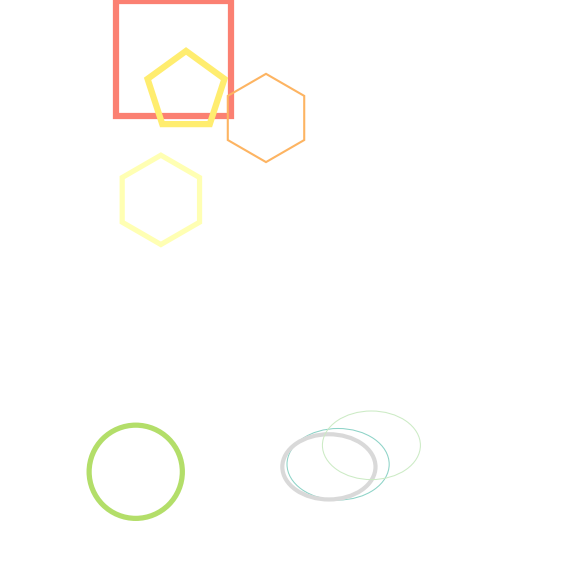[{"shape": "oval", "thickness": 0.5, "radius": 0.44, "center": [0.585, 0.195]}, {"shape": "hexagon", "thickness": 2.5, "radius": 0.39, "center": [0.279, 0.653]}, {"shape": "square", "thickness": 3, "radius": 0.5, "center": [0.3, 0.898]}, {"shape": "hexagon", "thickness": 1, "radius": 0.38, "center": [0.461, 0.795]}, {"shape": "circle", "thickness": 2.5, "radius": 0.4, "center": [0.235, 0.182]}, {"shape": "oval", "thickness": 2, "radius": 0.4, "center": [0.57, 0.191]}, {"shape": "oval", "thickness": 0.5, "radius": 0.42, "center": [0.643, 0.228]}, {"shape": "pentagon", "thickness": 3, "radius": 0.35, "center": [0.322, 0.841]}]